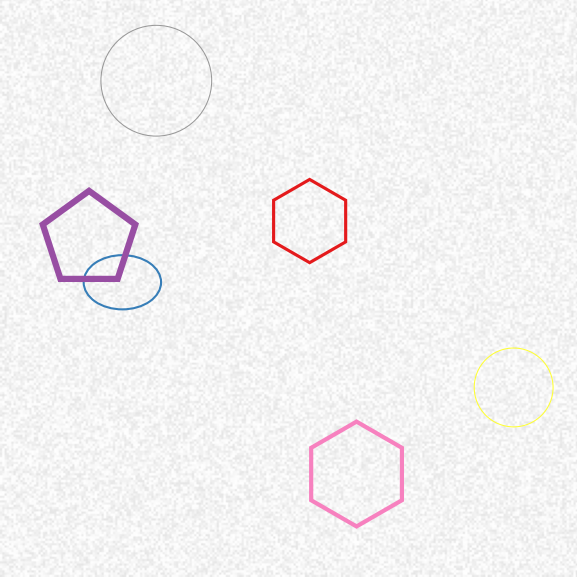[{"shape": "hexagon", "thickness": 1.5, "radius": 0.36, "center": [0.536, 0.616]}, {"shape": "oval", "thickness": 1, "radius": 0.34, "center": [0.212, 0.51]}, {"shape": "pentagon", "thickness": 3, "radius": 0.42, "center": [0.154, 0.584]}, {"shape": "circle", "thickness": 0.5, "radius": 0.34, "center": [0.889, 0.328]}, {"shape": "hexagon", "thickness": 2, "radius": 0.45, "center": [0.617, 0.178]}, {"shape": "circle", "thickness": 0.5, "radius": 0.48, "center": [0.271, 0.859]}]